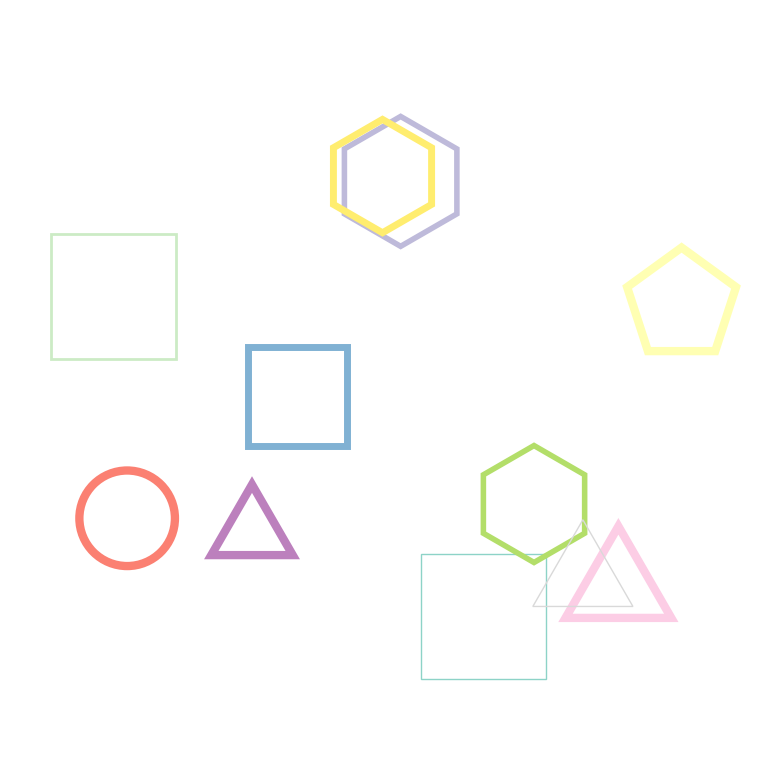[{"shape": "square", "thickness": 0.5, "radius": 0.41, "center": [0.628, 0.199]}, {"shape": "pentagon", "thickness": 3, "radius": 0.37, "center": [0.885, 0.604]}, {"shape": "hexagon", "thickness": 2, "radius": 0.42, "center": [0.52, 0.764]}, {"shape": "circle", "thickness": 3, "radius": 0.31, "center": [0.165, 0.327]}, {"shape": "square", "thickness": 2.5, "radius": 0.32, "center": [0.386, 0.485]}, {"shape": "hexagon", "thickness": 2, "radius": 0.38, "center": [0.694, 0.345]}, {"shape": "triangle", "thickness": 3, "radius": 0.4, "center": [0.803, 0.237]}, {"shape": "triangle", "thickness": 0.5, "radius": 0.38, "center": [0.757, 0.25]}, {"shape": "triangle", "thickness": 3, "radius": 0.31, "center": [0.327, 0.31]}, {"shape": "square", "thickness": 1, "radius": 0.41, "center": [0.148, 0.615]}, {"shape": "hexagon", "thickness": 2.5, "radius": 0.37, "center": [0.497, 0.771]}]